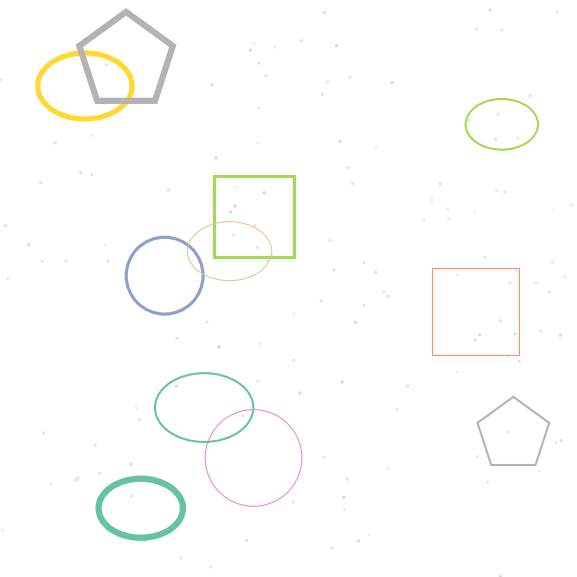[{"shape": "oval", "thickness": 1, "radius": 0.43, "center": [0.354, 0.293]}, {"shape": "oval", "thickness": 3, "radius": 0.37, "center": [0.244, 0.119]}, {"shape": "square", "thickness": 0.5, "radius": 0.37, "center": [0.824, 0.46]}, {"shape": "circle", "thickness": 1.5, "radius": 0.33, "center": [0.285, 0.522]}, {"shape": "circle", "thickness": 0.5, "radius": 0.42, "center": [0.439, 0.206]}, {"shape": "oval", "thickness": 1, "radius": 0.31, "center": [0.869, 0.784]}, {"shape": "square", "thickness": 1.5, "radius": 0.35, "center": [0.44, 0.624]}, {"shape": "oval", "thickness": 2.5, "radius": 0.41, "center": [0.147, 0.85]}, {"shape": "oval", "thickness": 0.5, "radius": 0.36, "center": [0.398, 0.564]}, {"shape": "pentagon", "thickness": 3, "radius": 0.43, "center": [0.218, 0.893]}, {"shape": "pentagon", "thickness": 1, "radius": 0.33, "center": [0.889, 0.247]}]